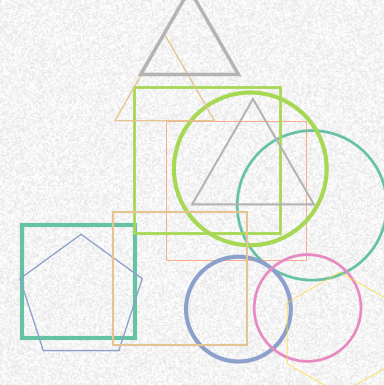[{"shape": "square", "thickness": 3, "radius": 0.74, "center": [0.204, 0.269]}, {"shape": "circle", "thickness": 2, "radius": 0.97, "center": [0.81, 0.467]}, {"shape": "square", "thickness": 0.5, "radius": 0.9, "center": [0.613, 0.505]}, {"shape": "circle", "thickness": 3, "radius": 0.68, "center": [0.619, 0.197]}, {"shape": "pentagon", "thickness": 1, "radius": 0.83, "center": [0.211, 0.224]}, {"shape": "circle", "thickness": 2, "radius": 0.69, "center": [0.799, 0.2]}, {"shape": "square", "thickness": 2, "radius": 0.95, "center": [0.538, 0.585]}, {"shape": "circle", "thickness": 3, "radius": 0.99, "center": [0.65, 0.561]}, {"shape": "hexagon", "thickness": 0.5, "radius": 0.79, "center": [0.883, 0.135]}, {"shape": "square", "thickness": 1.5, "radius": 0.87, "center": [0.467, 0.276]}, {"shape": "triangle", "thickness": 1, "radius": 0.75, "center": [0.428, 0.761]}, {"shape": "triangle", "thickness": 2.5, "radius": 0.73, "center": [0.492, 0.88]}, {"shape": "triangle", "thickness": 1.5, "radius": 0.91, "center": [0.657, 0.56]}]